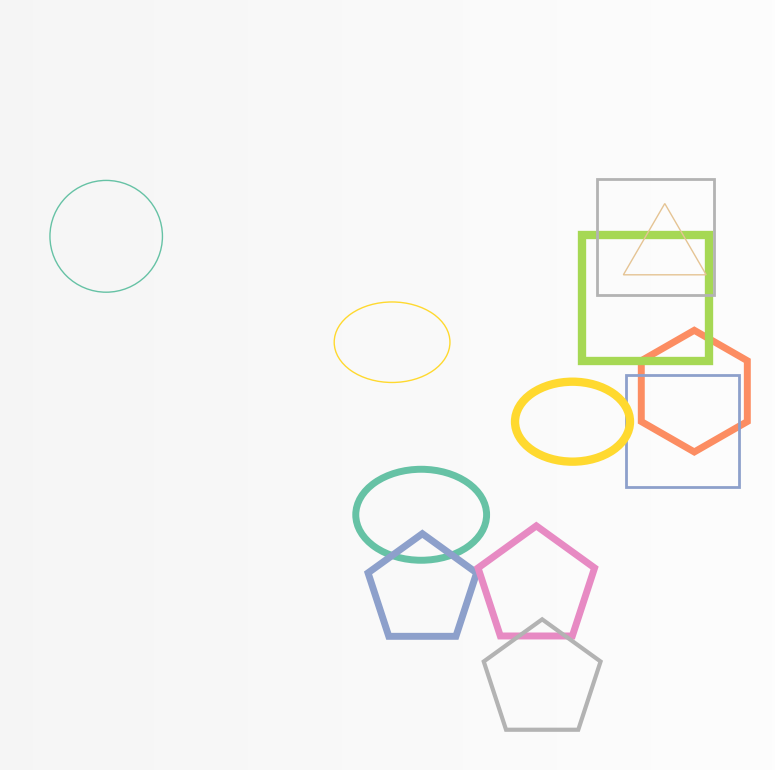[{"shape": "circle", "thickness": 0.5, "radius": 0.36, "center": [0.137, 0.693]}, {"shape": "oval", "thickness": 2.5, "radius": 0.42, "center": [0.543, 0.331]}, {"shape": "hexagon", "thickness": 2.5, "radius": 0.39, "center": [0.896, 0.492]}, {"shape": "pentagon", "thickness": 2.5, "radius": 0.37, "center": [0.545, 0.233]}, {"shape": "square", "thickness": 1, "radius": 0.36, "center": [0.881, 0.44]}, {"shape": "pentagon", "thickness": 2.5, "radius": 0.4, "center": [0.692, 0.238]}, {"shape": "square", "thickness": 3, "radius": 0.41, "center": [0.833, 0.613]}, {"shape": "oval", "thickness": 3, "radius": 0.37, "center": [0.739, 0.452]}, {"shape": "oval", "thickness": 0.5, "radius": 0.37, "center": [0.506, 0.556]}, {"shape": "triangle", "thickness": 0.5, "radius": 0.31, "center": [0.858, 0.674]}, {"shape": "square", "thickness": 1, "radius": 0.38, "center": [0.846, 0.692]}, {"shape": "pentagon", "thickness": 1.5, "radius": 0.4, "center": [0.7, 0.116]}]